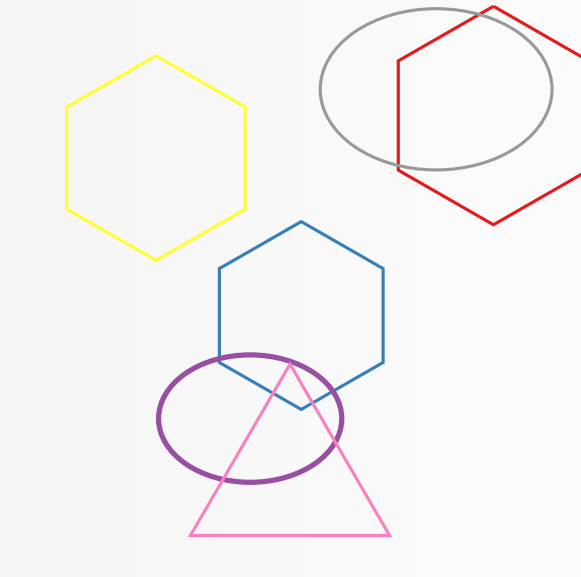[{"shape": "hexagon", "thickness": 1.5, "radius": 0.95, "center": [0.849, 0.799]}, {"shape": "hexagon", "thickness": 1.5, "radius": 0.81, "center": [0.518, 0.453]}, {"shape": "oval", "thickness": 2.5, "radius": 0.79, "center": [0.43, 0.274]}, {"shape": "hexagon", "thickness": 1.5, "radius": 0.89, "center": [0.268, 0.725]}, {"shape": "triangle", "thickness": 1.5, "radius": 0.99, "center": [0.499, 0.171]}, {"shape": "oval", "thickness": 1.5, "radius": 1.0, "center": [0.75, 0.844]}]